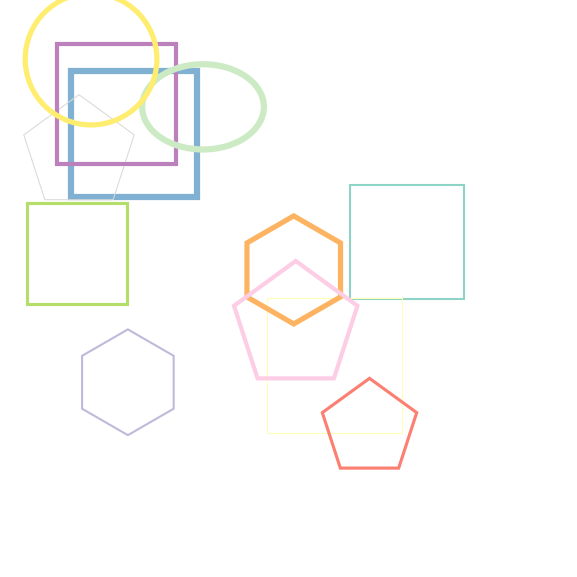[{"shape": "square", "thickness": 1, "radius": 0.49, "center": [0.705, 0.581]}, {"shape": "square", "thickness": 0.5, "radius": 0.59, "center": [0.579, 0.367]}, {"shape": "hexagon", "thickness": 1, "radius": 0.46, "center": [0.221, 0.337]}, {"shape": "pentagon", "thickness": 1.5, "radius": 0.43, "center": [0.64, 0.258]}, {"shape": "square", "thickness": 3, "radius": 0.55, "center": [0.233, 0.767]}, {"shape": "hexagon", "thickness": 2.5, "radius": 0.47, "center": [0.509, 0.532]}, {"shape": "square", "thickness": 1.5, "radius": 0.44, "center": [0.133, 0.56]}, {"shape": "pentagon", "thickness": 2, "radius": 0.56, "center": [0.512, 0.435]}, {"shape": "pentagon", "thickness": 0.5, "radius": 0.5, "center": [0.137, 0.735]}, {"shape": "square", "thickness": 2, "radius": 0.52, "center": [0.202, 0.819]}, {"shape": "oval", "thickness": 3, "radius": 0.53, "center": [0.352, 0.814]}, {"shape": "circle", "thickness": 2.5, "radius": 0.57, "center": [0.158, 0.897]}]